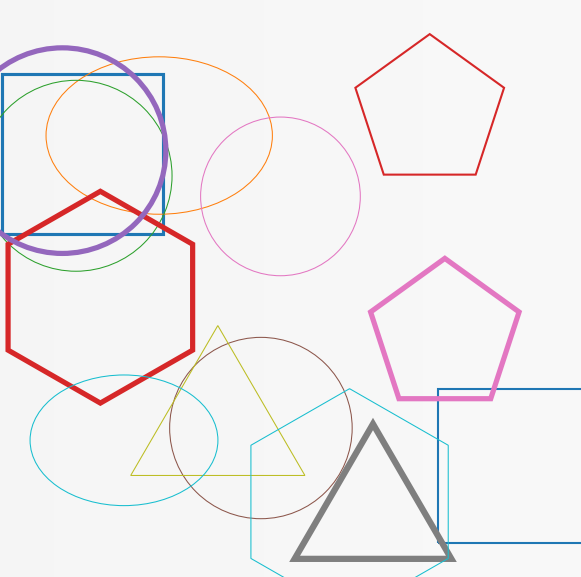[{"shape": "square", "thickness": 1, "radius": 0.67, "center": [0.887, 0.192]}, {"shape": "square", "thickness": 1.5, "radius": 0.69, "center": [0.142, 0.732]}, {"shape": "oval", "thickness": 0.5, "radius": 0.97, "center": [0.274, 0.764]}, {"shape": "circle", "thickness": 0.5, "radius": 0.83, "center": [0.131, 0.695]}, {"shape": "pentagon", "thickness": 1, "radius": 0.67, "center": [0.739, 0.806]}, {"shape": "hexagon", "thickness": 2.5, "radius": 0.92, "center": [0.173, 0.485]}, {"shape": "circle", "thickness": 2.5, "radius": 0.89, "center": [0.107, 0.738]}, {"shape": "circle", "thickness": 0.5, "radius": 0.79, "center": [0.449, 0.258]}, {"shape": "pentagon", "thickness": 2.5, "radius": 0.67, "center": [0.765, 0.417]}, {"shape": "circle", "thickness": 0.5, "radius": 0.69, "center": [0.483, 0.659]}, {"shape": "triangle", "thickness": 3, "radius": 0.78, "center": [0.642, 0.109]}, {"shape": "triangle", "thickness": 0.5, "radius": 0.87, "center": [0.375, 0.262]}, {"shape": "hexagon", "thickness": 0.5, "radius": 0.98, "center": [0.601, 0.13]}, {"shape": "oval", "thickness": 0.5, "radius": 0.81, "center": [0.213, 0.237]}]